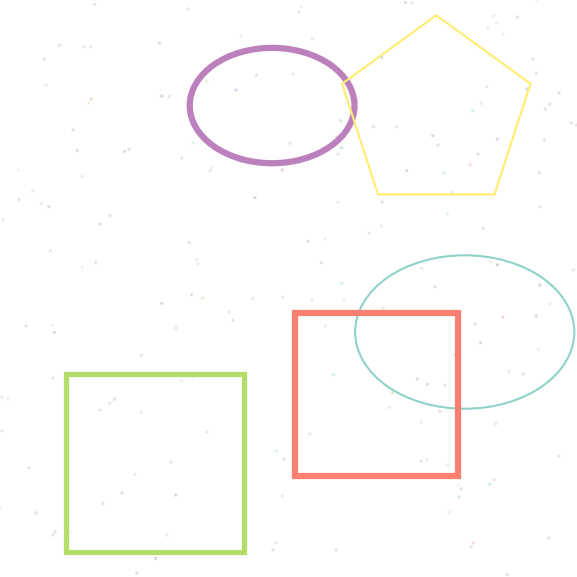[{"shape": "oval", "thickness": 1, "radius": 0.95, "center": [0.805, 0.424]}, {"shape": "square", "thickness": 3, "radius": 0.71, "center": [0.652, 0.316]}, {"shape": "square", "thickness": 2.5, "radius": 0.77, "center": [0.269, 0.198]}, {"shape": "oval", "thickness": 3, "radius": 0.71, "center": [0.471, 0.816]}, {"shape": "pentagon", "thickness": 1, "radius": 0.86, "center": [0.755, 0.801]}]